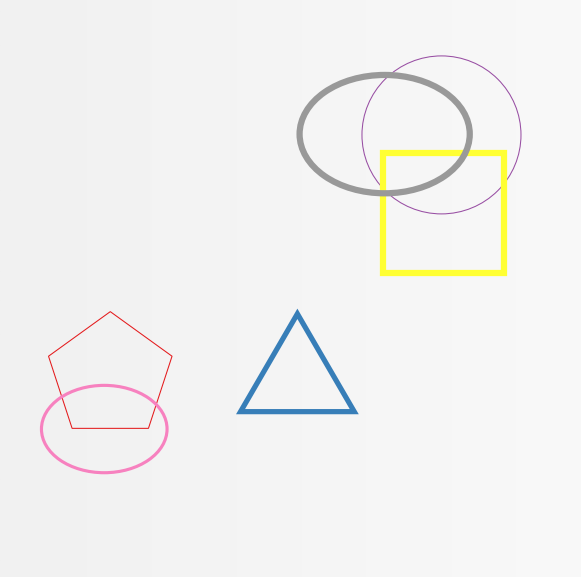[{"shape": "pentagon", "thickness": 0.5, "radius": 0.56, "center": [0.19, 0.348]}, {"shape": "triangle", "thickness": 2.5, "radius": 0.56, "center": [0.512, 0.343]}, {"shape": "circle", "thickness": 0.5, "radius": 0.68, "center": [0.76, 0.766]}, {"shape": "square", "thickness": 3, "radius": 0.52, "center": [0.763, 0.63]}, {"shape": "oval", "thickness": 1.5, "radius": 0.54, "center": [0.179, 0.256]}, {"shape": "oval", "thickness": 3, "radius": 0.73, "center": [0.662, 0.767]}]